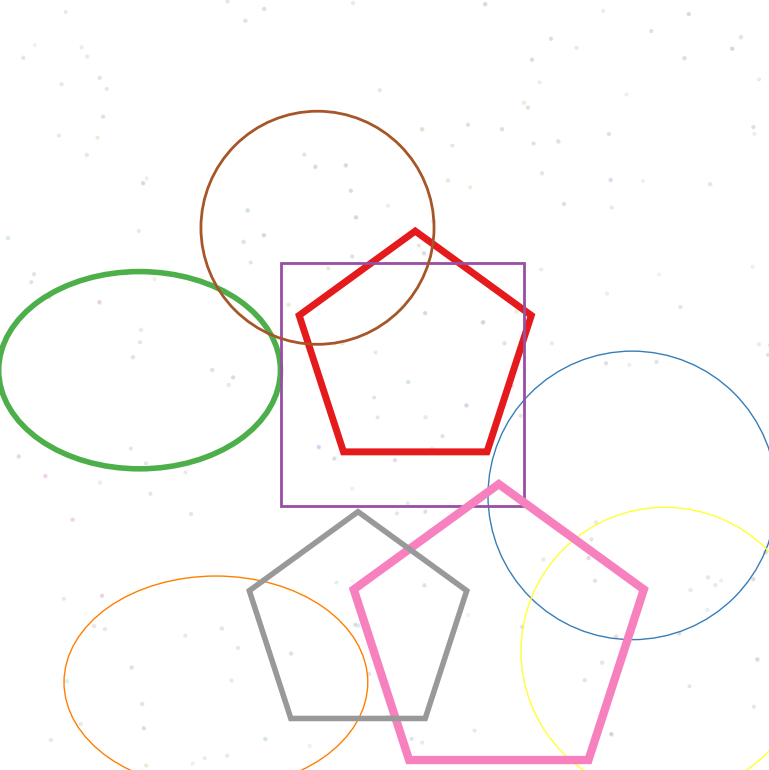[{"shape": "pentagon", "thickness": 2.5, "radius": 0.79, "center": [0.539, 0.541]}, {"shape": "circle", "thickness": 0.5, "radius": 0.94, "center": [0.821, 0.357]}, {"shape": "oval", "thickness": 2, "radius": 0.91, "center": [0.181, 0.519]}, {"shape": "square", "thickness": 1, "radius": 0.79, "center": [0.523, 0.5]}, {"shape": "oval", "thickness": 0.5, "radius": 0.99, "center": [0.28, 0.114]}, {"shape": "circle", "thickness": 0.5, "radius": 0.94, "center": [0.864, 0.154]}, {"shape": "circle", "thickness": 1, "radius": 0.76, "center": [0.412, 0.704]}, {"shape": "pentagon", "thickness": 3, "radius": 0.99, "center": [0.648, 0.173]}, {"shape": "pentagon", "thickness": 2, "radius": 0.74, "center": [0.465, 0.187]}]